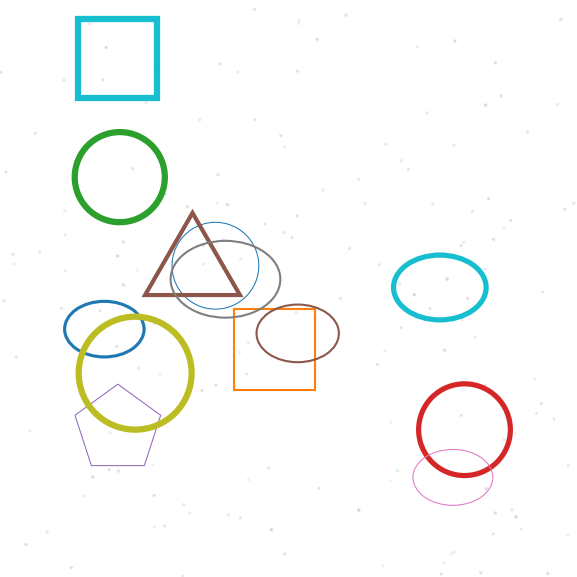[{"shape": "circle", "thickness": 0.5, "radius": 0.38, "center": [0.373, 0.539]}, {"shape": "oval", "thickness": 1.5, "radius": 0.34, "center": [0.181, 0.429]}, {"shape": "square", "thickness": 1, "radius": 0.35, "center": [0.476, 0.395]}, {"shape": "circle", "thickness": 3, "radius": 0.39, "center": [0.207, 0.692]}, {"shape": "circle", "thickness": 2.5, "radius": 0.4, "center": [0.804, 0.255]}, {"shape": "pentagon", "thickness": 0.5, "radius": 0.39, "center": [0.204, 0.256]}, {"shape": "triangle", "thickness": 2, "radius": 0.47, "center": [0.333, 0.536]}, {"shape": "oval", "thickness": 1, "radius": 0.36, "center": [0.515, 0.422]}, {"shape": "oval", "thickness": 0.5, "radius": 0.35, "center": [0.784, 0.173]}, {"shape": "oval", "thickness": 1, "radius": 0.48, "center": [0.39, 0.516]}, {"shape": "circle", "thickness": 3, "radius": 0.49, "center": [0.234, 0.353]}, {"shape": "oval", "thickness": 2.5, "radius": 0.4, "center": [0.762, 0.501]}, {"shape": "square", "thickness": 3, "radius": 0.34, "center": [0.203, 0.898]}]